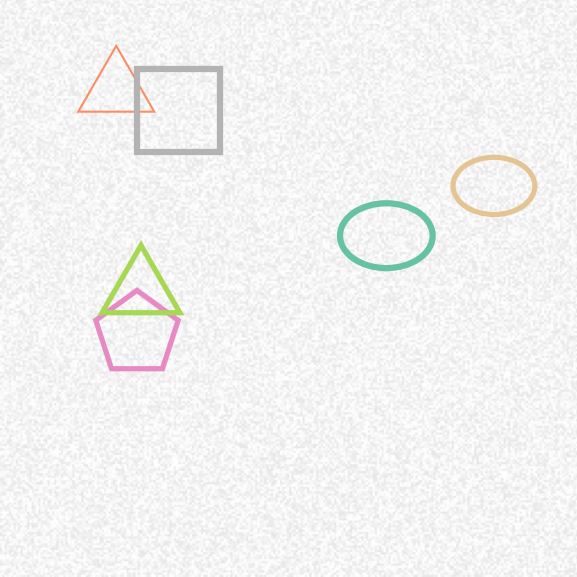[{"shape": "oval", "thickness": 3, "radius": 0.4, "center": [0.669, 0.591]}, {"shape": "triangle", "thickness": 1, "radius": 0.38, "center": [0.201, 0.844]}, {"shape": "pentagon", "thickness": 2.5, "radius": 0.37, "center": [0.237, 0.421]}, {"shape": "triangle", "thickness": 2.5, "radius": 0.39, "center": [0.244, 0.497]}, {"shape": "oval", "thickness": 2.5, "radius": 0.35, "center": [0.855, 0.677]}, {"shape": "square", "thickness": 3, "radius": 0.36, "center": [0.31, 0.807]}]